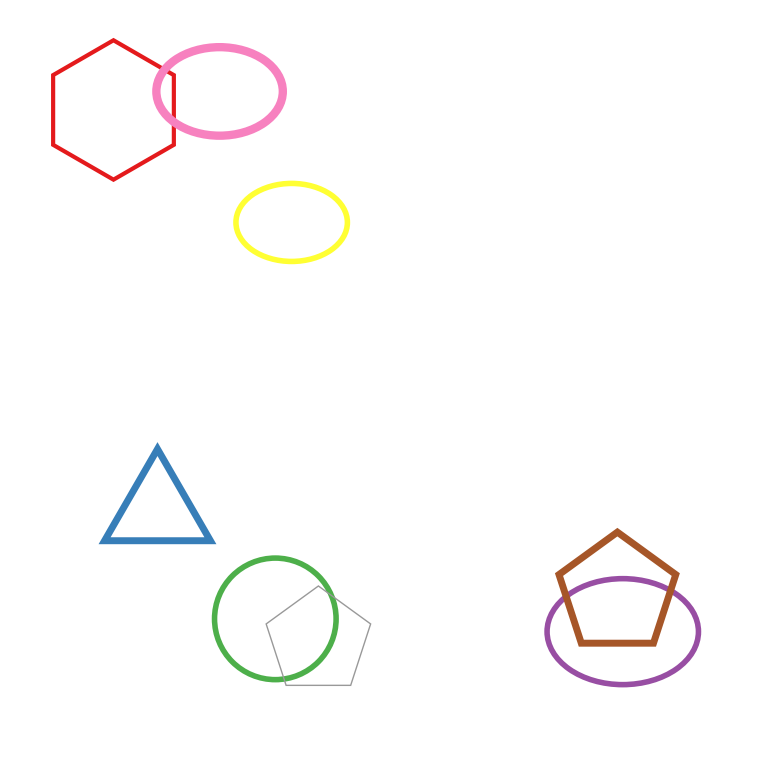[{"shape": "hexagon", "thickness": 1.5, "radius": 0.45, "center": [0.147, 0.857]}, {"shape": "triangle", "thickness": 2.5, "radius": 0.4, "center": [0.205, 0.337]}, {"shape": "circle", "thickness": 2, "radius": 0.39, "center": [0.358, 0.196]}, {"shape": "oval", "thickness": 2, "radius": 0.49, "center": [0.809, 0.18]}, {"shape": "oval", "thickness": 2, "radius": 0.36, "center": [0.379, 0.711]}, {"shape": "pentagon", "thickness": 2.5, "radius": 0.4, "center": [0.802, 0.229]}, {"shape": "oval", "thickness": 3, "radius": 0.41, "center": [0.285, 0.881]}, {"shape": "pentagon", "thickness": 0.5, "radius": 0.36, "center": [0.413, 0.168]}]